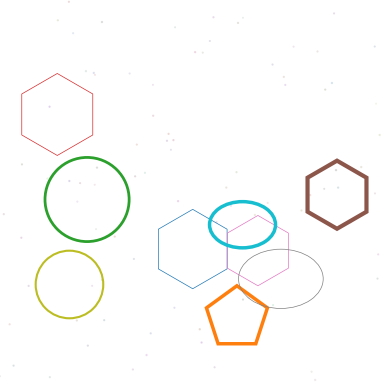[{"shape": "hexagon", "thickness": 0.5, "radius": 0.52, "center": [0.501, 0.353]}, {"shape": "pentagon", "thickness": 2.5, "radius": 0.42, "center": [0.615, 0.174]}, {"shape": "circle", "thickness": 2, "radius": 0.55, "center": [0.226, 0.482]}, {"shape": "hexagon", "thickness": 0.5, "radius": 0.53, "center": [0.149, 0.703]}, {"shape": "hexagon", "thickness": 3, "radius": 0.44, "center": [0.875, 0.494]}, {"shape": "hexagon", "thickness": 0.5, "radius": 0.46, "center": [0.67, 0.349]}, {"shape": "oval", "thickness": 0.5, "radius": 0.55, "center": [0.73, 0.276]}, {"shape": "circle", "thickness": 1.5, "radius": 0.44, "center": [0.18, 0.261]}, {"shape": "oval", "thickness": 2.5, "radius": 0.43, "center": [0.63, 0.416]}]